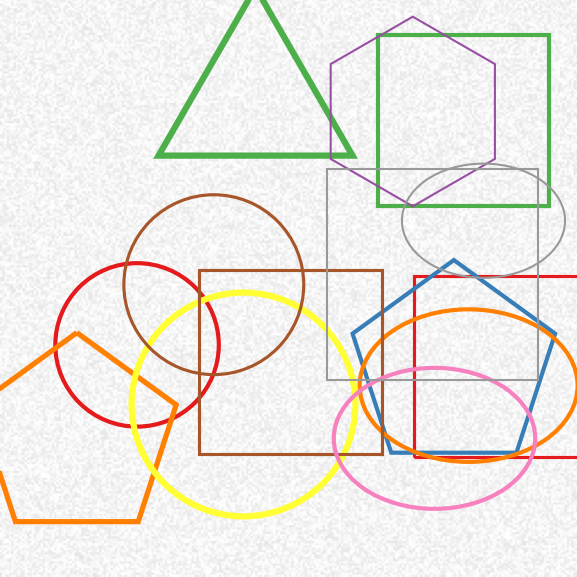[{"shape": "square", "thickness": 1.5, "radius": 0.78, "center": [0.874, 0.364]}, {"shape": "circle", "thickness": 2, "radius": 0.71, "center": [0.237, 0.402]}, {"shape": "pentagon", "thickness": 2, "radius": 0.92, "center": [0.786, 0.364]}, {"shape": "triangle", "thickness": 3, "radius": 0.97, "center": [0.443, 0.827]}, {"shape": "square", "thickness": 2, "radius": 0.74, "center": [0.803, 0.791]}, {"shape": "hexagon", "thickness": 1, "radius": 0.82, "center": [0.715, 0.806]}, {"shape": "pentagon", "thickness": 2.5, "radius": 0.9, "center": [0.133, 0.242]}, {"shape": "oval", "thickness": 2, "radius": 0.94, "center": [0.811, 0.331]}, {"shape": "circle", "thickness": 3, "radius": 0.97, "center": [0.422, 0.299]}, {"shape": "circle", "thickness": 1.5, "radius": 0.78, "center": [0.37, 0.506]}, {"shape": "square", "thickness": 1.5, "radius": 0.79, "center": [0.503, 0.372]}, {"shape": "oval", "thickness": 2, "radius": 0.87, "center": [0.752, 0.24]}, {"shape": "square", "thickness": 1, "radius": 0.91, "center": [0.749, 0.524]}, {"shape": "oval", "thickness": 1, "radius": 0.71, "center": [0.837, 0.617]}]